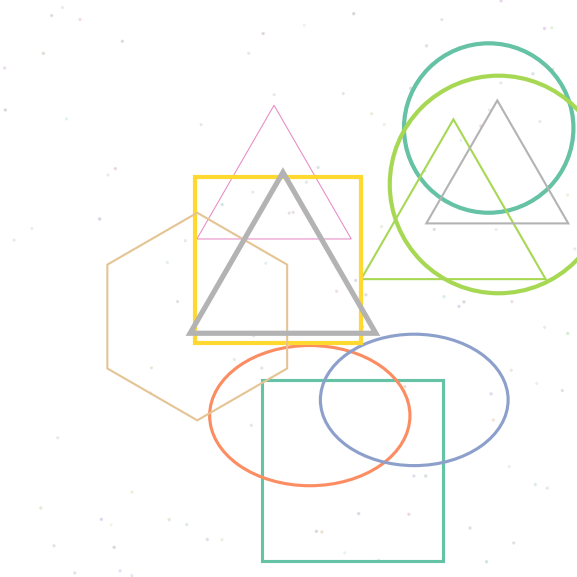[{"shape": "square", "thickness": 1.5, "radius": 0.78, "center": [0.61, 0.184]}, {"shape": "circle", "thickness": 2, "radius": 0.73, "center": [0.846, 0.777]}, {"shape": "oval", "thickness": 1.5, "radius": 0.87, "center": [0.536, 0.279]}, {"shape": "oval", "thickness": 1.5, "radius": 0.81, "center": [0.717, 0.307]}, {"shape": "triangle", "thickness": 0.5, "radius": 0.77, "center": [0.475, 0.663]}, {"shape": "circle", "thickness": 2, "radius": 0.94, "center": [0.863, 0.68]}, {"shape": "triangle", "thickness": 1, "radius": 0.92, "center": [0.785, 0.608]}, {"shape": "square", "thickness": 2, "radius": 0.72, "center": [0.481, 0.549]}, {"shape": "hexagon", "thickness": 1, "radius": 0.9, "center": [0.342, 0.451]}, {"shape": "triangle", "thickness": 1, "radius": 0.71, "center": [0.861, 0.683]}, {"shape": "triangle", "thickness": 2.5, "radius": 0.93, "center": [0.49, 0.515]}]